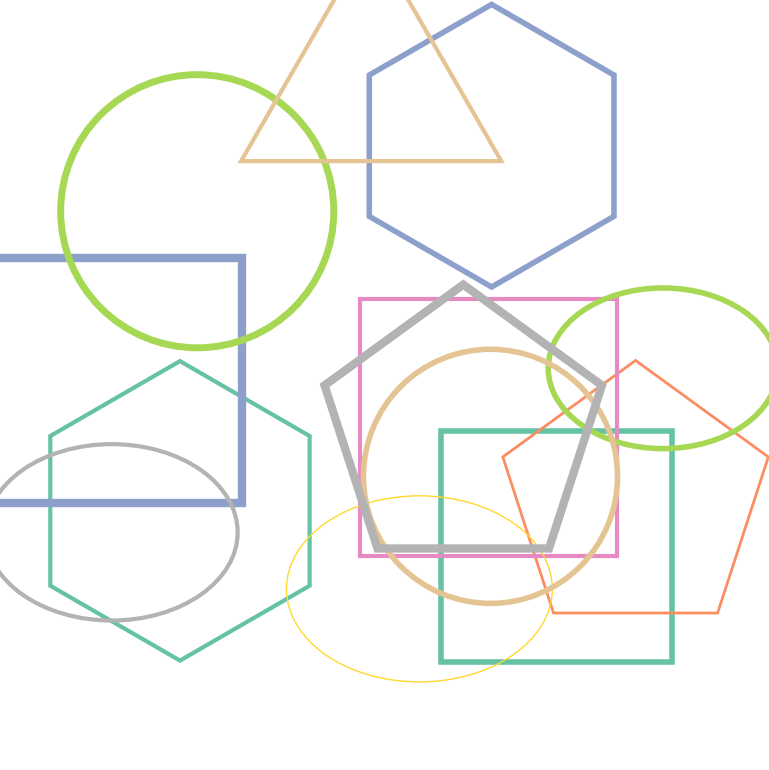[{"shape": "square", "thickness": 2, "radius": 0.75, "center": [0.723, 0.29]}, {"shape": "hexagon", "thickness": 1.5, "radius": 0.97, "center": [0.234, 0.337]}, {"shape": "pentagon", "thickness": 1, "radius": 0.91, "center": [0.825, 0.351]}, {"shape": "hexagon", "thickness": 2, "radius": 0.92, "center": [0.638, 0.811]}, {"shape": "square", "thickness": 3, "radius": 0.8, "center": [0.155, 0.505]}, {"shape": "square", "thickness": 1.5, "radius": 0.84, "center": [0.634, 0.445]}, {"shape": "circle", "thickness": 2.5, "radius": 0.89, "center": [0.256, 0.726]}, {"shape": "oval", "thickness": 2, "radius": 0.75, "center": [0.861, 0.522]}, {"shape": "oval", "thickness": 0.5, "radius": 0.86, "center": [0.545, 0.235]}, {"shape": "circle", "thickness": 2, "radius": 0.83, "center": [0.637, 0.381]}, {"shape": "triangle", "thickness": 1.5, "radius": 0.98, "center": [0.482, 0.888]}, {"shape": "pentagon", "thickness": 3, "radius": 0.95, "center": [0.602, 0.441]}, {"shape": "oval", "thickness": 1.5, "radius": 0.82, "center": [0.145, 0.309]}]